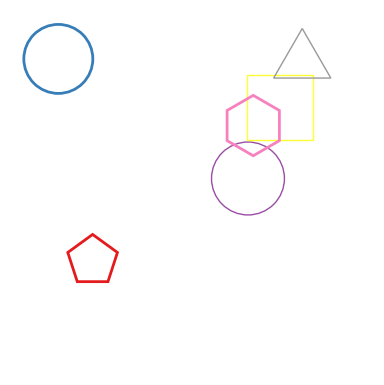[{"shape": "pentagon", "thickness": 2, "radius": 0.34, "center": [0.241, 0.323]}, {"shape": "circle", "thickness": 2, "radius": 0.45, "center": [0.151, 0.847]}, {"shape": "circle", "thickness": 1, "radius": 0.47, "center": [0.644, 0.536]}, {"shape": "square", "thickness": 1, "radius": 0.43, "center": [0.727, 0.721]}, {"shape": "hexagon", "thickness": 2, "radius": 0.39, "center": [0.658, 0.674]}, {"shape": "triangle", "thickness": 1, "radius": 0.43, "center": [0.785, 0.84]}]